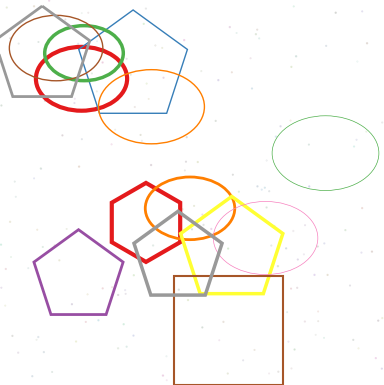[{"shape": "hexagon", "thickness": 3, "radius": 0.51, "center": [0.379, 0.422]}, {"shape": "oval", "thickness": 3, "radius": 0.59, "center": [0.212, 0.795]}, {"shape": "pentagon", "thickness": 1, "radius": 0.74, "center": [0.346, 0.826]}, {"shape": "oval", "thickness": 2.5, "radius": 0.51, "center": [0.218, 0.862]}, {"shape": "oval", "thickness": 0.5, "radius": 0.69, "center": [0.845, 0.602]}, {"shape": "pentagon", "thickness": 2, "radius": 0.61, "center": [0.204, 0.282]}, {"shape": "oval", "thickness": 1, "radius": 0.69, "center": [0.393, 0.723]}, {"shape": "oval", "thickness": 2, "radius": 0.58, "center": [0.494, 0.459]}, {"shape": "pentagon", "thickness": 2.5, "radius": 0.7, "center": [0.602, 0.35]}, {"shape": "square", "thickness": 1.5, "radius": 0.71, "center": [0.594, 0.142]}, {"shape": "oval", "thickness": 1, "radius": 0.61, "center": [0.146, 0.875]}, {"shape": "oval", "thickness": 0.5, "radius": 0.68, "center": [0.69, 0.382]}, {"shape": "pentagon", "thickness": 2, "radius": 0.65, "center": [0.11, 0.854]}, {"shape": "pentagon", "thickness": 2.5, "radius": 0.6, "center": [0.462, 0.331]}]